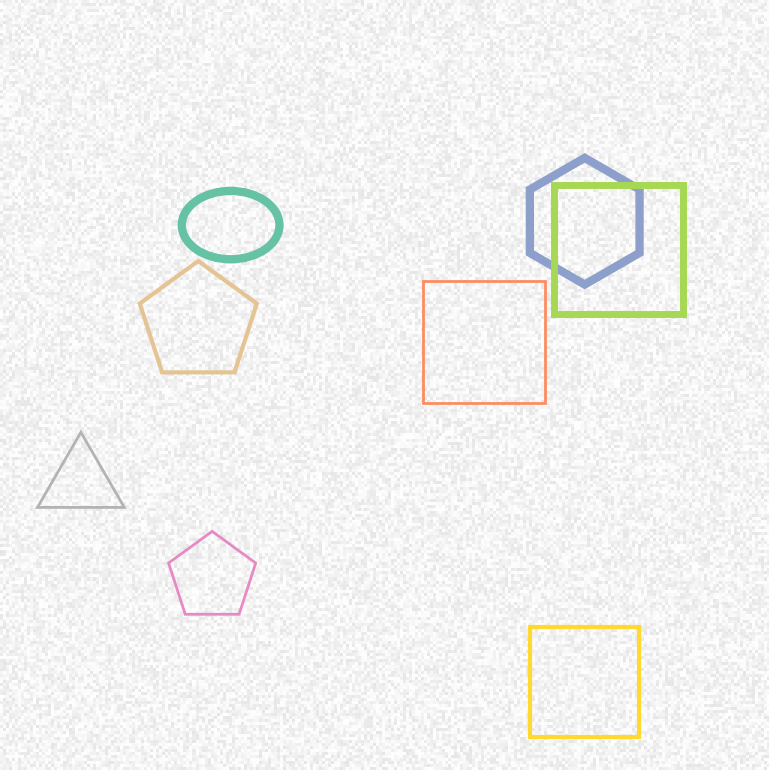[{"shape": "oval", "thickness": 3, "radius": 0.32, "center": [0.3, 0.708]}, {"shape": "square", "thickness": 1, "radius": 0.4, "center": [0.628, 0.555]}, {"shape": "hexagon", "thickness": 3, "radius": 0.41, "center": [0.759, 0.713]}, {"shape": "pentagon", "thickness": 1, "radius": 0.3, "center": [0.276, 0.25]}, {"shape": "square", "thickness": 2.5, "radius": 0.42, "center": [0.803, 0.676]}, {"shape": "square", "thickness": 1.5, "radius": 0.35, "center": [0.759, 0.114]}, {"shape": "pentagon", "thickness": 1.5, "radius": 0.4, "center": [0.258, 0.581]}, {"shape": "triangle", "thickness": 1, "radius": 0.33, "center": [0.105, 0.374]}]